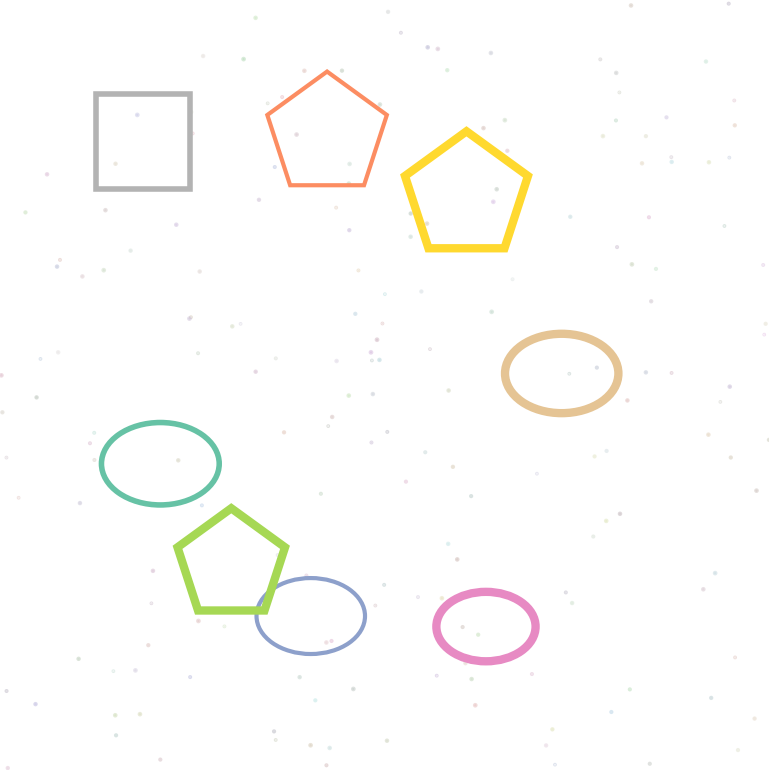[{"shape": "oval", "thickness": 2, "radius": 0.38, "center": [0.208, 0.398]}, {"shape": "pentagon", "thickness": 1.5, "radius": 0.41, "center": [0.425, 0.825]}, {"shape": "oval", "thickness": 1.5, "radius": 0.35, "center": [0.404, 0.2]}, {"shape": "oval", "thickness": 3, "radius": 0.32, "center": [0.631, 0.186]}, {"shape": "pentagon", "thickness": 3, "radius": 0.37, "center": [0.3, 0.267]}, {"shape": "pentagon", "thickness": 3, "radius": 0.42, "center": [0.606, 0.746]}, {"shape": "oval", "thickness": 3, "radius": 0.37, "center": [0.729, 0.515]}, {"shape": "square", "thickness": 2, "radius": 0.31, "center": [0.186, 0.817]}]